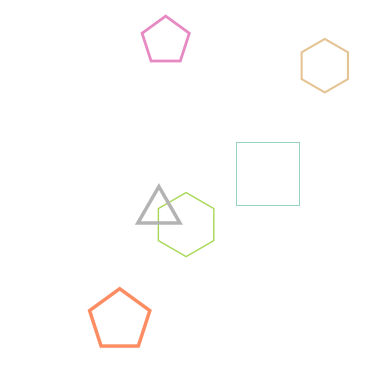[{"shape": "square", "thickness": 0.5, "radius": 0.41, "center": [0.695, 0.55]}, {"shape": "pentagon", "thickness": 2.5, "radius": 0.41, "center": [0.311, 0.168]}, {"shape": "pentagon", "thickness": 2, "radius": 0.32, "center": [0.43, 0.894]}, {"shape": "hexagon", "thickness": 1, "radius": 0.42, "center": [0.483, 0.417]}, {"shape": "hexagon", "thickness": 1.5, "radius": 0.35, "center": [0.844, 0.829]}, {"shape": "triangle", "thickness": 2.5, "radius": 0.32, "center": [0.413, 0.452]}]